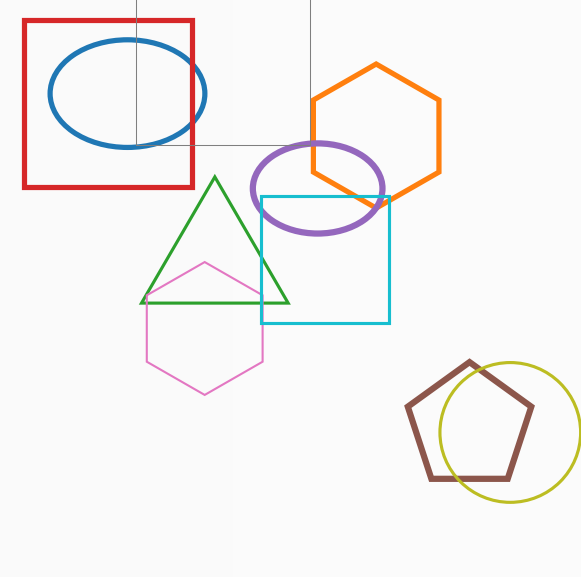[{"shape": "oval", "thickness": 2.5, "radius": 0.67, "center": [0.219, 0.837]}, {"shape": "hexagon", "thickness": 2.5, "radius": 0.62, "center": [0.647, 0.764]}, {"shape": "triangle", "thickness": 1.5, "radius": 0.73, "center": [0.37, 0.547]}, {"shape": "square", "thickness": 2.5, "radius": 0.72, "center": [0.186, 0.821]}, {"shape": "oval", "thickness": 3, "radius": 0.56, "center": [0.547, 0.673]}, {"shape": "pentagon", "thickness": 3, "radius": 0.56, "center": [0.808, 0.26]}, {"shape": "hexagon", "thickness": 1, "radius": 0.58, "center": [0.352, 0.43]}, {"shape": "square", "thickness": 0.5, "radius": 0.75, "center": [0.384, 0.898]}, {"shape": "circle", "thickness": 1.5, "radius": 0.61, "center": [0.878, 0.25]}, {"shape": "square", "thickness": 1.5, "radius": 0.55, "center": [0.559, 0.551]}]